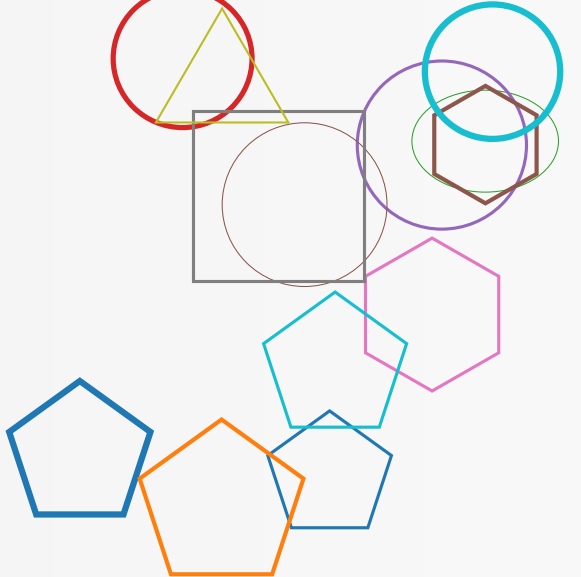[{"shape": "pentagon", "thickness": 3, "radius": 0.64, "center": [0.137, 0.212]}, {"shape": "pentagon", "thickness": 1.5, "radius": 0.56, "center": [0.567, 0.176]}, {"shape": "pentagon", "thickness": 2, "radius": 0.74, "center": [0.381, 0.125]}, {"shape": "oval", "thickness": 0.5, "radius": 0.63, "center": [0.835, 0.755]}, {"shape": "circle", "thickness": 2.5, "radius": 0.6, "center": [0.314, 0.898]}, {"shape": "circle", "thickness": 1.5, "radius": 0.73, "center": [0.76, 0.748]}, {"shape": "hexagon", "thickness": 2, "radius": 0.51, "center": [0.835, 0.749]}, {"shape": "circle", "thickness": 0.5, "radius": 0.71, "center": [0.524, 0.645]}, {"shape": "hexagon", "thickness": 1.5, "radius": 0.66, "center": [0.743, 0.454]}, {"shape": "square", "thickness": 1.5, "radius": 0.73, "center": [0.479, 0.66]}, {"shape": "triangle", "thickness": 1, "radius": 0.66, "center": [0.382, 0.853]}, {"shape": "circle", "thickness": 3, "radius": 0.58, "center": [0.847, 0.875]}, {"shape": "pentagon", "thickness": 1.5, "radius": 0.65, "center": [0.577, 0.364]}]